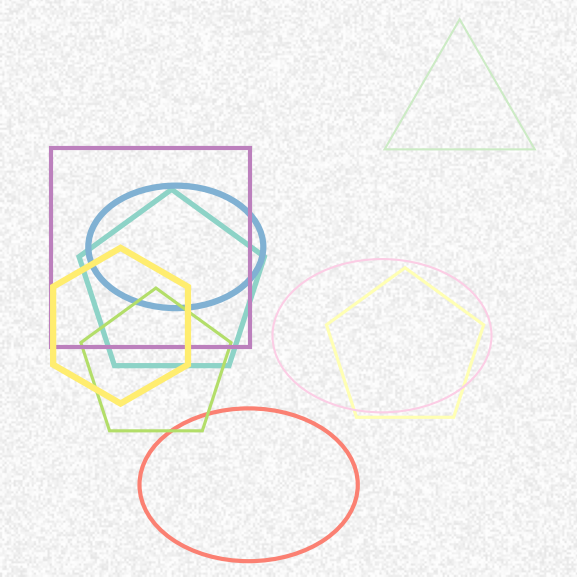[{"shape": "pentagon", "thickness": 2.5, "radius": 0.84, "center": [0.297, 0.502]}, {"shape": "pentagon", "thickness": 1.5, "radius": 0.72, "center": [0.701, 0.392]}, {"shape": "oval", "thickness": 2, "radius": 0.94, "center": [0.431, 0.16]}, {"shape": "oval", "thickness": 3, "radius": 0.76, "center": [0.304, 0.572]}, {"shape": "pentagon", "thickness": 1.5, "radius": 0.68, "center": [0.27, 0.364]}, {"shape": "oval", "thickness": 1, "radius": 0.95, "center": [0.661, 0.418]}, {"shape": "square", "thickness": 2, "radius": 0.86, "center": [0.261, 0.57]}, {"shape": "triangle", "thickness": 1, "radius": 0.75, "center": [0.796, 0.816]}, {"shape": "hexagon", "thickness": 3, "radius": 0.67, "center": [0.209, 0.435]}]